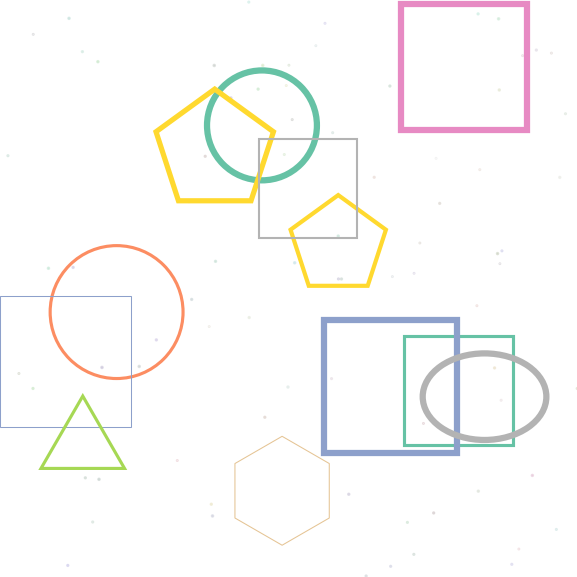[{"shape": "square", "thickness": 1.5, "radius": 0.47, "center": [0.794, 0.323]}, {"shape": "circle", "thickness": 3, "radius": 0.48, "center": [0.454, 0.782]}, {"shape": "circle", "thickness": 1.5, "radius": 0.58, "center": [0.202, 0.459]}, {"shape": "square", "thickness": 0.5, "radius": 0.57, "center": [0.114, 0.373]}, {"shape": "square", "thickness": 3, "radius": 0.58, "center": [0.677, 0.331]}, {"shape": "square", "thickness": 3, "radius": 0.55, "center": [0.803, 0.883]}, {"shape": "triangle", "thickness": 1.5, "radius": 0.42, "center": [0.143, 0.23]}, {"shape": "pentagon", "thickness": 2.5, "radius": 0.53, "center": [0.372, 0.738]}, {"shape": "pentagon", "thickness": 2, "radius": 0.43, "center": [0.586, 0.574]}, {"shape": "hexagon", "thickness": 0.5, "radius": 0.47, "center": [0.488, 0.149]}, {"shape": "square", "thickness": 1, "radius": 0.43, "center": [0.533, 0.673]}, {"shape": "oval", "thickness": 3, "radius": 0.54, "center": [0.839, 0.312]}]